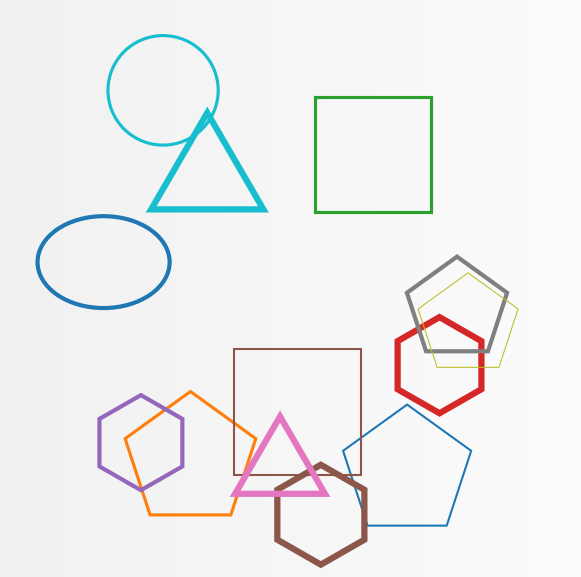[{"shape": "pentagon", "thickness": 1, "radius": 0.58, "center": [0.7, 0.183]}, {"shape": "oval", "thickness": 2, "radius": 0.57, "center": [0.178, 0.545]}, {"shape": "pentagon", "thickness": 1.5, "radius": 0.59, "center": [0.328, 0.203]}, {"shape": "square", "thickness": 1.5, "radius": 0.5, "center": [0.642, 0.732]}, {"shape": "hexagon", "thickness": 3, "radius": 0.42, "center": [0.756, 0.367]}, {"shape": "hexagon", "thickness": 2, "radius": 0.41, "center": [0.242, 0.233]}, {"shape": "hexagon", "thickness": 3, "radius": 0.43, "center": [0.552, 0.108]}, {"shape": "square", "thickness": 1, "radius": 0.54, "center": [0.512, 0.285]}, {"shape": "triangle", "thickness": 3, "radius": 0.45, "center": [0.482, 0.189]}, {"shape": "pentagon", "thickness": 2, "radius": 0.45, "center": [0.786, 0.464]}, {"shape": "pentagon", "thickness": 0.5, "radius": 0.45, "center": [0.805, 0.436]}, {"shape": "circle", "thickness": 1.5, "radius": 0.47, "center": [0.281, 0.843]}, {"shape": "triangle", "thickness": 3, "radius": 0.56, "center": [0.357, 0.692]}]